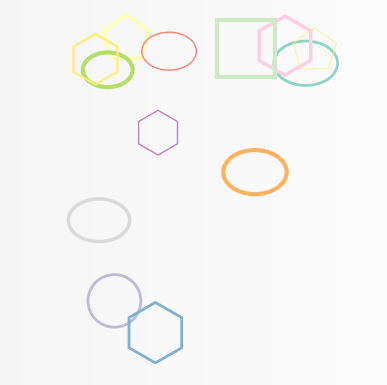[{"shape": "oval", "thickness": 2, "radius": 0.41, "center": [0.789, 0.836]}, {"shape": "pentagon", "thickness": 2.5, "radius": 0.31, "center": [0.326, 0.899]}, {"shape": "circle", "thickness": 2, "radius": 0.34, "center": [0.295, 0.218]}, {"shape": "oval", "thickness": 1, "radius": 0.35, "center": [0.436, 0.867]}, {"shape": "hexagon", "thickness": 2, "radius": 0.39, "center": [0.401, 0.136]}, {"shape": "oval", "thickness": 3, "radius": 0.41, "center": [0.658, 0.553]}, {"shape": "oval", "thickness": 3, "radius": 0.32, "center": [0.278, 0.819]}, {"shape": "hexagon", "thickness": 2.5, "radius": 0.38, "center": [0.735, 0.881]}, {"shape": "oval", "thickness": 2.5, "radius": 0.4, "center": [0.255, 0.428]}, {"shape": "hexagon", "thickness": 1, "radius": 0.29, "center": [0.408, 0.655]}, {"shape": "square", "thickness": 3, "radius": 0.37, "center": [0.635, 0.875]}, {"shape": "hexagon", "thickness": 1.5, "radius": 0.33, "center": [0.246, 0.846]}, {"shape": "pentagon", "thickness": 0.5, "radius": 0.29, "center": [0.812, 0.869]}]